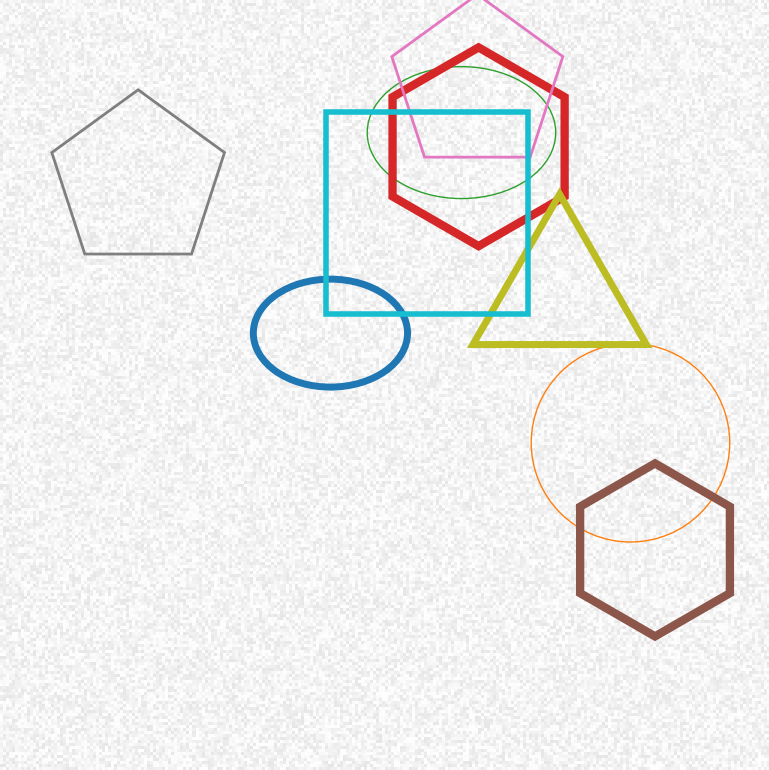[{"shape": "oval", "thickness": 2.5, "radius": 0.5, "center": [0.429, 0.567]}, {"shape": "circle", "thickness": 0.5, "radius": 0.64, "center": [0.819, 0.425]}, {"shape": "oval", "thickness": 0.5, "radius": 0.61, "center": [0.599, 0.828]}, {"shape": "hexagon", "thickness": 3, "radius": 0.65, "center": [0.622, 0.809]}, {"shape": "hexagon", "thickness": 3, "radius": 0.56, "center": [0.851, 0.286]}, {"shape": "pentagon", "thickness": 1, "radius": 0.58, "center": [0.62, 0.89]}, {"shape": "pentagon", "thickness": 1, "radius": 0.59, "center": [0.179, 0.765]}, {"shape": "triangle", "thickness": 2.5, "radius": 0.65, "center": [0.727, 0.618]}, {"shape": "square", "thickness": 2, "radius": 0.65, "center": [0.554, 0.723]}]